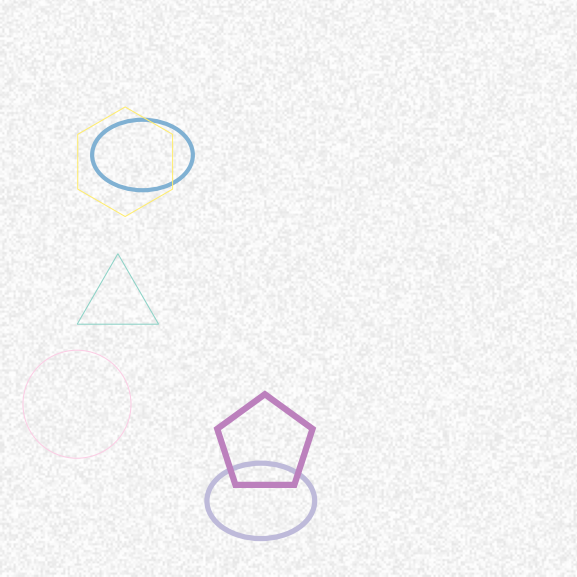[{"shape": "triangle", "thickness": 0.5, "radius": 0.41, "center": [0.204, 0.478]}, {"shape": "oval", "thickness": 2.5, "radius": 0.47, "center": [0.452, 0.132]}, {"shape": "oval", "thickness": 2, "radius": 0.44, "center": [0.247, 0.731]}, {"shape": "circle", "thickness": 0.5, "radius": 0.47, "center": [0.133, 0.299]}, {"shape": "pentagon", "thickness": 3, "radius": 0.43, "center": [0.459, 0.23]}, {"shape": "hexagon", "thickness": 0.5, "radius": 0.47, "center": [0.217, 0.719]}]